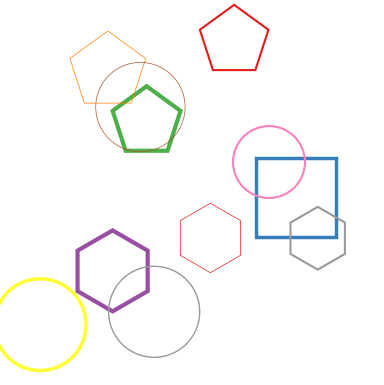[{"shape": "pentagon", "thickness": 1.5, "radius": 0.47, "center": [0.608, 0.894]}, {"shape": "hexagon", "thickness": 0.5, "radius": 0.45, "center": [0.546, 0.382]}, {"shape": "square", "thickness": 2.5, "radius": 0.52, "center": [0.769, 0.487]}, {"shape": "pentagon", "thickness": 3, "radius": 0.46, "center": [0.381, 0.683]}, {"shape": "hexagon", "thickness": 3, "radius": 0.53, "center": [0.292, 0.296]}, {"shape": "pentagon", "thickness": 0.5, "radius": 0.52, "center": [0.28, 0.816]}, {"shape": "circle", "thickness": 2.5, "radius": 0.6, "center": [0.104, 0.157]}, {"shape": "circle", "thickness": 0.5, "radius": 0.58, "center": [0.365, 0.722]}, {"shape": "circle", "thickness": 1.5, "radius": 0.47, "center": [0.699, 0.579]}, {"shape": "circle", "thickness": 1, "radius": 0.59, "center": [0.4, 0.19]}, {"shape": "hexagon", "thickness": 1.5, "radius": 0.41, "center": [0.825, 0.381]}]